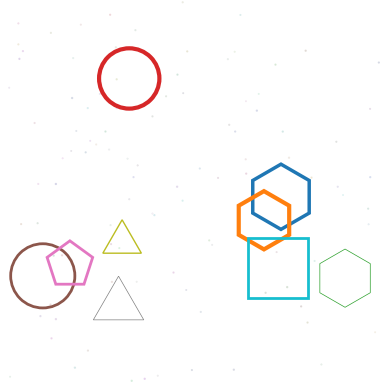[{"shape": "hexagon", "thickness": 2.5, "radius": 0.42, "center": [0.73, 0.489]}, {"shape": "hexagon", "thickness": 3, "radius": 0.38, "center": [0.686, 0.428]}, {"shape": "hexagon", "thickness": 0.5, "radius": 0.38, "center": [0.896, 0.277]}, {"shape": "circle", "thickness": 3, "radius": 0.39, "center": [0.336, 0.796]}, {"shape": "circle", "thickness": 2, "radius": 0.42, "center": [0.111, 0.284]}, {"shape": "pentagon", "thickness": 2, "radius": 0.31, "center": [0.182, 0.312]}, {"shape": "triangle", "thickness": 0.5, "radius": 0.38, "center": [0.308, 0.207]}, {"shape": "triangle", "thickness": 1, "radius": 0.29, "center": [0.317, 0.371]}, {"shape": "square", "thickness": 2, "radius": 0.39, "center": [0.722, 0.304]}]